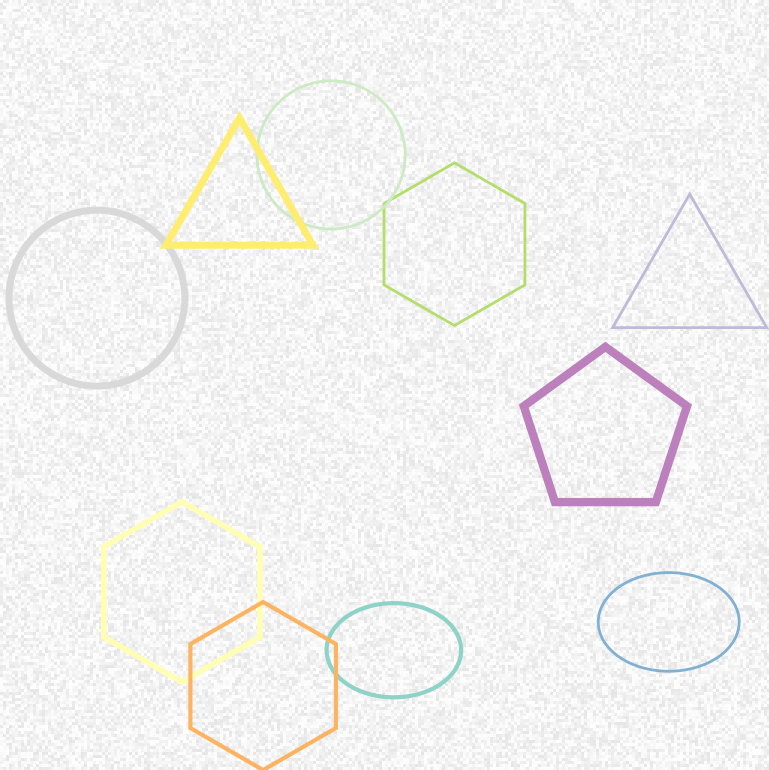[{"shape": "oval", "thickness": 1.5, "radius": 0.44, "center": [0.512, 0.156]}, {"shape": "hexagon", "thickness": 2, "radius": 0.59, "center": [0.236, 0.231]}, {"shape": "triangle", "thickness": 1, "radius": 0.58, "center": [0.896, 0.632]}, {"shape": "oval", "thickness": 1, "radius": 0.46, "center": [0.868, 0.192]}, {"shape": "hexagon", "thickness": 1.5, "radius": 0.55, "center": [0.342, 0.109]}, {"shape": "hexagon", "thickness": 1, "radius": 0.53, "center": [0.59, 0.683]}, {"shape": "circle", "thickness": 2.5, "radius": 0.57, "center": [0.126, 0.613]}, {"shape": "pentagon", "thickness": 3, "radius": 0.56, "center": [0.786, 0.438]}, {"shape": "circle", "thickness": 1, "radius": 0.48, "center": [0.43, 0.799]}, {"shape": "triangle", "thickness": 2.5, "radius": 0.55, "center": [0.311, 0.737]}]